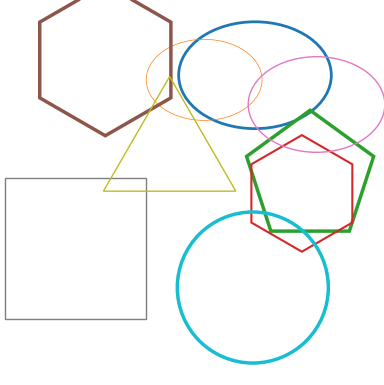[{"shape": "oval", "thickness": 2, "radius": 0.99, "center": [0.662, 0.805]}, {"shape": "oval", "thickness": 0.5, "radius": 0.75, "center": [0.53, 0.793]}, {"shape": "pentagon", "thickness": 2.5, "radius": 0.87, "center": [0.805, 0.54]}, {"shape": "hexagon", "thickness": 1.5, "radius": 0.76, "center": [0.784, 0.498]}, {"shape": "hexagon", "thickness": 2.5, "radius": 0.98, "center": [0.274, 0.844]}, {"shape": "oval", "thickness": 1, "radius": 0.89, "center": [0.822, 0.729]}, {"shape": "square", "thickness": 1, "radius": 0.91, "center": [0.196, 0.354]}, {"shape": "triangle", "thickness": 1, "radius": 0.99, "center": [0.441, 0.603]}, {"shape": "circle", "thickness": 2.5, "radius": 0.98, "center": [0.657, 0.253]}]